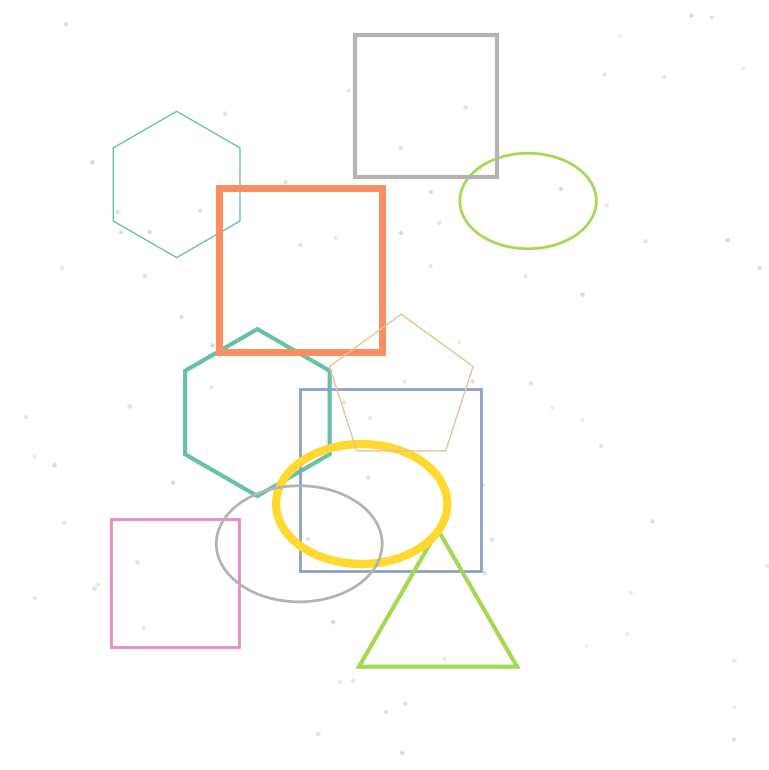[{"shape": "hexagon", "thickness": 0.5, "radius": 0.47, "center": [0.229, 0.76]}, {"shape": "hexagon", "thickness": 1.5, "radius": 0.54, "center": [0.334, 0.464]}, {"shape": "square", "thickness": 2.5, "radius": 0.53, "center": [0.391, 0.649]}, {"shape": "square", "thickness": 1, "radius": 0.59, "center": [0.507, 0.377]}, {"shape": "square", "thickness": 1, "radius": 0.42, "center": [0.228, 0.243]}, {"shape": "oval", "thickness": 1, "radius": 0.44, "center": [0.686, 0.739]}, {"shape": "triangle", "thickness": 1.5, "radius": 0.59, "center": [0.569, 0.193]}, {"shape": "oval", "thickness": 3, "radius": 0.56, "center": [0.47, 0.345]}, {"shape": "pentagon", "thickness": 0.5, "radius": 0.49, "center": [0.521, 0.494]}, {"shape": "square", "thickness": 1.5, "radius": 0.46, "center": [0.553, 0.862]}, {"shape": "oval", "thickness": 1, "radius": 0.54, "center": [0.389, 0.294]}]